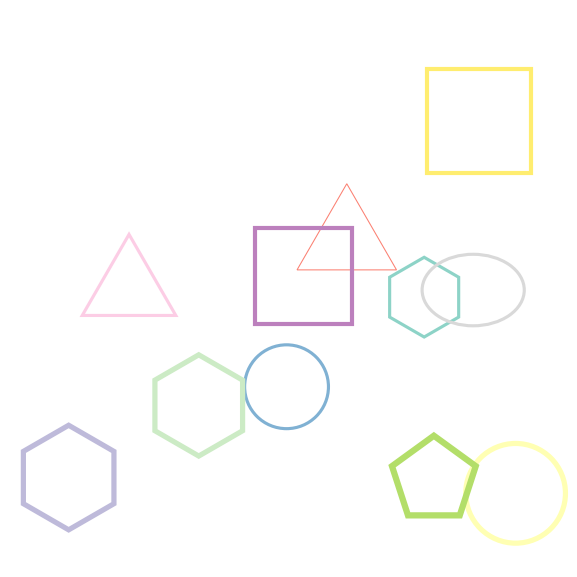[{"shape": "hexagon", "thickness": 1.5, "radius": 0.35, "center": [0.734, 0.485]}, {"shape": "circle", "thickness": 2.5, "radius": 0.43, "center": [0.893, 0.145]}, {"shape": "hexagon", "thickness": 2.5, "radius": 0.45, "center": [0.119, 0.172]}, {"shape": "triangle", "thickness": 0.5, "radius": 0.5, "center": [0.6, 0.582]}, {"shape": "circle", "thickness": 1.5, "radius": 0.36, "center": [0.496, 0.329]}, {"shape": "pentagon", "thickness": 3, "radius": 0.38, "center": [0.751, 0.168]}, {"shape": "triangle", "thickness": 1.5, "radius": 0.47, "center": [0.223, 0.5]}, {"shape": "oval", "thickness": 1.5, "radius": 0.44, "center": [0.819, 0.497]}, {"shape": "square", "thickness": 2, "radius": 0.42, "center": [0.526, 0.521]}, {"shape": "hexagon", "thickness": 2.5, "radius": 0.44, "center": [0.344, 0.297]}, {"shape": "square", "thickness": 2, "radius": 0.45, "center": [0.83, 0.789]}]